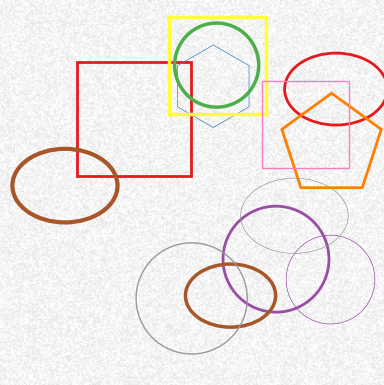[{"shape": "oval", "thickness": 2, "radius": 0.67, "center": [0.873, 0.769]}, {"shape": "square", "thickness": 2, "radius": 0.74, "center": [0.349, 0.691]}, {"shape": "hexagon", "thickness": 0.5, "radius": 0.54, "center": [0.554, 0.776]}, {"shape": "circle", "thickness": 2.5, "radius": 0.55, "center": [0.563, 0.831]}, {"shape": "circle", "thickness": 0.5, "radius": 0.58, "center": [0.858, 0.274]}, {"shape": "circle", "thickness": 2, "radius": 0.69, "center": [0.717, 0.327]}, {"shape": "pentagon", "thickness": 2, "radius": 0.68, "center": [0.861, 0.622]}, {"shape": "square", "thickness": 2.5, "radius": 0.63, "center": [0.565, 0.83]}, {"shape": "oval", "thickness": 2.5, "radius": 0.59, "center": [0.599, 0.232]}, {"shape": "oval", "thickness": 3, "radius": 0.68, "center": [0.169, 0.518]}, {"shape": "square", "thickness": 1, "radius": 0.56, "center": [0.794, 0.677]}, {"shape": "circle", "thickness": 1, "radius": 0.72, "center": [0.498, 0.225]}, {"shape": "oval", "thickness": 0.5, "radius": 0.7, "center": [0.765, 0.44]}]